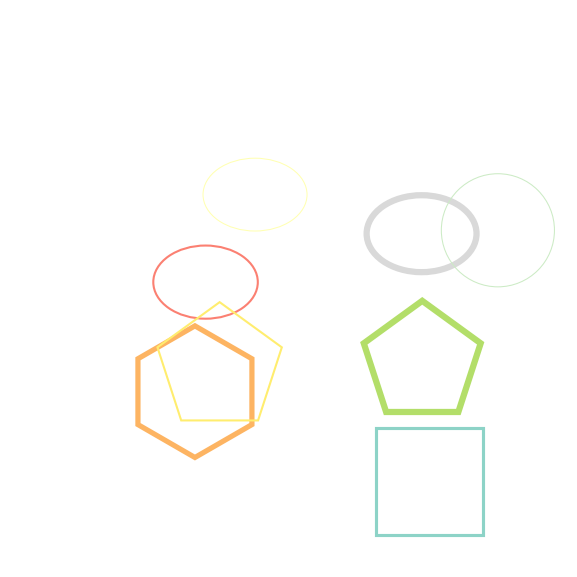[{"shape": "square", "thickness": 1.5, "radius": 0.46, "center": [0.744, 0.165]}, {"shape": "oval", "thickness": 0.5, "radius": 0.45, "center": [0.442, 0.662]}, {"shape": "oval", "thickness": 1, "radius": 0.45, "center": [0.356, 0.511]}, {"shape": "hexagon", "thickness": 2.5, "radius": 0.57, "center": [0.338, 0.321]}, {"shape": "pentagon", "thickness": 3, "radius": 0.53, "center": [0.731, 0.372]}, {"shape": "oval", "thickness": 3, "radius": 0.48, "center": [0.73, 0.594]}, {"shape": "circle", "thickness": 0.5, "radius": 0.49, "center": [0.862, 0.6]}, {"shape": "pentagon", "thickness": 1, "radius": 0.57, "center": [0.38, 0.363]}]